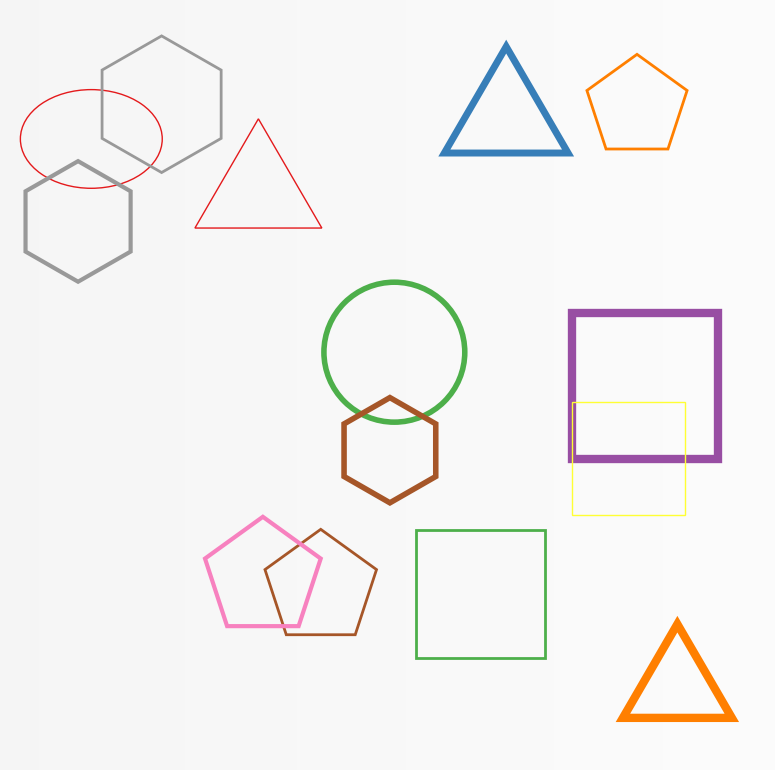[{"shape": "oval", "thickness": 0.5, "radius": 0.46, "center": [0.118, 0.82]}, {"shape": "triangle", "thickness": 0.5, "radius": 0.47, "center": [0.333, 0.751]}, {"shape": "triangle", "thickness": 2.5, "radius": 0.46, "center": [0.653, 0.847]}, {"shape": "circle", "thickness": 2, "radius": 0.45, "center": [0.509, 0.543]}, {"shape": "square", "thickness": 1, "radius": 0.42, "center": [0.62, 0.229]}, {"shape": "square", "thickness": 3, "radius": 0.47, "center": [0.833, 0.499]}, {"shape": "triangle", "thickness": 3, "radius": 0.41, "center": [0.874, 0.108]}, {"shape": "pentagon", "thickness": 1, "radius": 0.34, "center": [0.822, 0.861]}, {"shape": "square", "thickness": 0.5, "radius": 0.37, "center": [0.811, 0.405]}, {"shape": "hexagon", "thickness": 2, "radius": 0.34, "center": [0.503, 0.415]}, {"shape": "pentagon", "thickness": 1, "radius": 0.38, "center": [0.414, 0.237]}, {"shape": "pentagon", "thickness": 1.5, "radius": 0.39, "center": [0.339, 0.25]}, {"shape": "hexagon", "thickness": 1, "radius": 0.44, "center": [0.209, 0.865]}, {"shape": "hexagon", "thickness": 1.5, "radius": 0.39, "center": [0.101, 0.712]}]